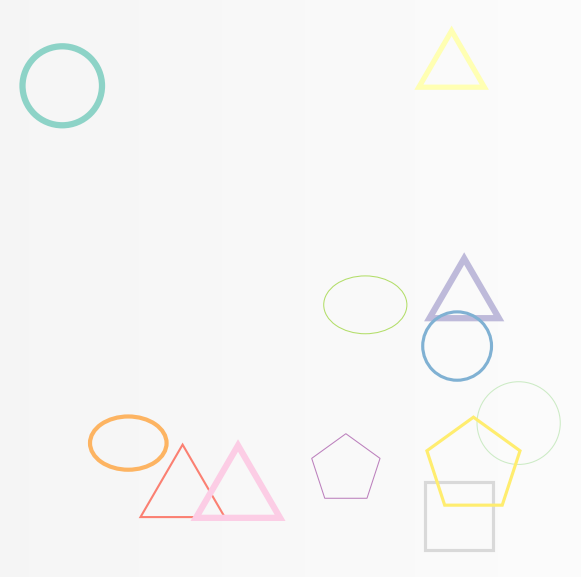[{"shape": "circle", "thickness": 3, "radius": 0.34, "center": [0.107, 0.851]}, {"shape": "triangle", "thickness": 2.5, "radius": 0.33, "center": [0.777, 0.881]}, {"shape": "triangle", "thickness": 3, "radius": 0.34, "center": [0.799, 0.483]}, {"shape": "triangle", "thickness": 1, "radius": 0.42, "center": [0.314, 0.146]}, {"shape": "circle", "thickness": 1.5, "radius": 0.3, "center": [0.786, 0.4]}, {"shape": "oval", "thickness": 2, "radius": 0.33, "center": [0.221, 0.232]}, {"shape": "oval", "thickness": 0.5, "radius": 0.36, "center": [0.628, 0.471]}, {"shape": "triangle", "thickness": 3, "radius": 0.42, "center": [0.41, 0.144]}, {"shape": "square", "thickness": 1.5, "radius": 0.3, "center": [0.79, 0.106]}, {"shape": "pentagon", "thickness": 0.5, "radius": 0.31, "center": [0.595, 0.186]}, {"shape": "circle", "thickness": 0.5, "radius": 0.36, "center": [0.892, 0.267]}, {"shape": "pentagon", "thickness": 1.5, "radius": 0.42, "center": [0.815, 0.193]}]